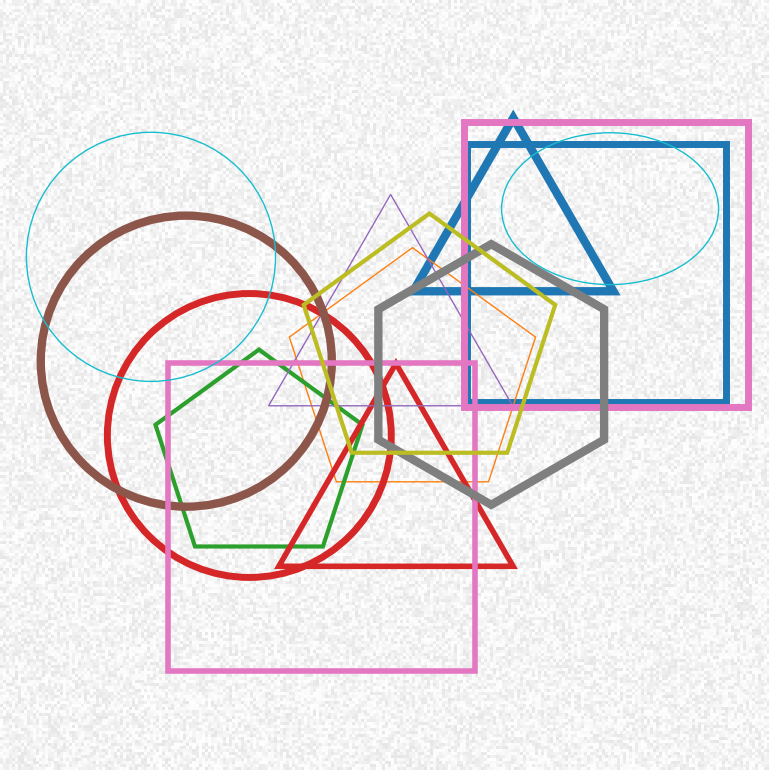[{"shape": "triangle", "thickness": 3, "radius": 0.75, "center": [0.667, 0.697]}, {"shape": "square", "thickness": 2.5, "radius": 0.84, "center": [0.775, 0.645]}, {"shape": "pentagon", "thickness": 0.5, "radius": 0.84, "center": [0.536, 0.51]}, {"shape": "pentagon", "thickness": 1.5, "radius": 0.71, "center": [0.336, 0.405]}, {"shape": "triangle", "thickness": 2, "radius": 0.88, "center": [0.514, 0.352]}, {"shape": "circle", "thickness": 2.5, "radius": 0.92, "center": [0.324, 0.434]}, {"shape": "triangle", "thickness": 0.5, "radius": 0.91, "center": [0.507, 0.564]}, {"shape": "circle", "thickness": 3, "radius": 0.94, "center": [0.242, 0.531]}, {"shape": "square", "thickness": 2.5, "radius": 0.92, "center": [0.787, 0.656]}, {"shape": "square", "thickness": 2, "radius": 1.0, "center": [0.417, 0.329]}, {"shape": "hexagon", "thickness": 3, "radius": 0.85, "center": [0.638, 0.514]}, {"shape": "pentagon", "thickness": 1.5, "radius": 0.86, "center": [0.558, 0.551]}, {"shape": "oval", "thickness": 0.5, "radius": 0.7, "center": [0.792, 0.729]}, {"shape": "circle", "thickness": 0.5, "radius": 0.81, "center": [0.196, 0.666]}]